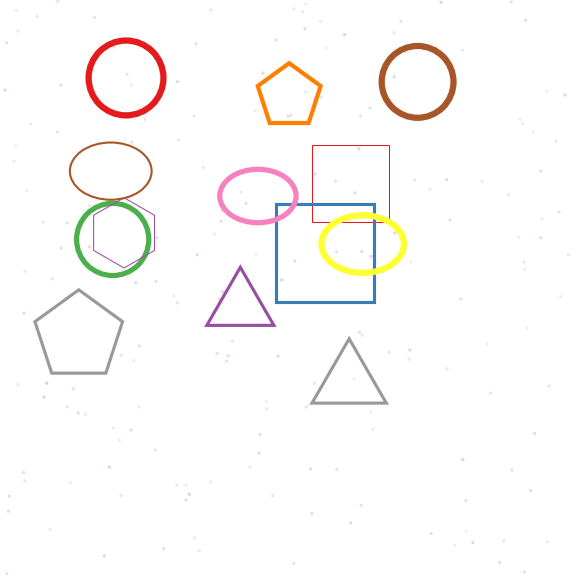[{"shape": "circle", "thickness": 3, "radius": 0.32, "center": [0.218, 0.864]}, {"shape": "square", "thickness": 0.5, "radius": 0.33, "center": [0.606, 0.681]}, {"shape": "square", "thickness": 1.5, "radius": 0.42, "center": [0.563, 0.561]}, {"shape": "circle", "thickness": 2.5, "radius": 0.31, "center": [0.195, 0.585]}, {"shape": "hexagon", "thickness": 0.5, "radius": 0.3, "center": [0.215, 0.596]}, {"shape": "triangle", "thickness": 1.5, "radius": 0.34, "center": [0.416, 0.469]}, {"shape": "pentagon", "thickness": 2, "radius": 0.29, "center": [0.501, 0.832]}, {"shape": "oval", "thickness": 3, "radius": 0.36, "center": [0.628, 0.577]}, {"shape": "circle", "thickness": 3, "radius": 0.31, "center": [0.723, 0.857]}, {"shape": "oval", "thickness": 1, "radius": 0.35, "center": [0.192, 0.703]}, {"shape": "oval", "thickness": 2.5, "radius": 0.33, "center": [0.447, 0.66]}, {"shape": "triangle", "thickness": 1.5, "radius": 0.37, "center": [0.605, 0.338]}, {"shape": "pentagon", "thickness": 1.5, "radius": 0.4, "center": [0.136, 0.418]}]